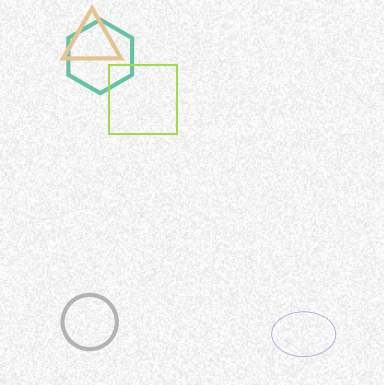[{"shape": "hexagon", "thickness": 3, "radius": 0.48, "center": [0.26, 0.853]}, {"shape": "oval", "thickness": 0.5, "radius": 0.42, "center": [0.789, 0.132]}, {"shape": "square", "thickness": 1.5, "radius": 0.44, "center": [0.371, 0.742]}, {"shape": "triangle", "thickness": 3, "radius": 0.44, "center": [0.239, 0.892]}, {"shape": "circle", "thickness": 3, "radius": 0.35, "center": [0.233, 0.164]}]